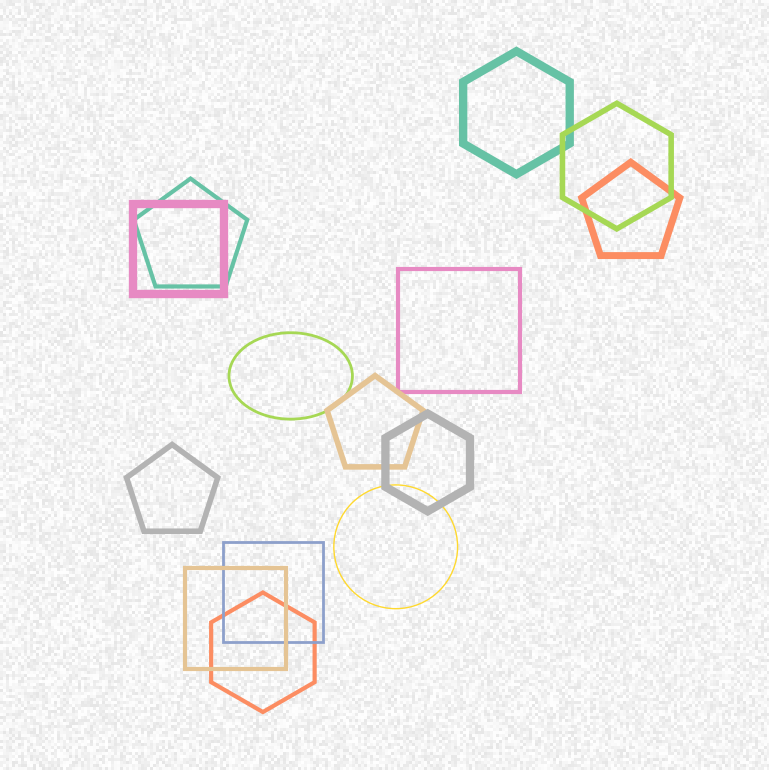[{"shape": "hexagon", "thickness": 3, "radius": 0.4, "center": [0.671, 0.854]}, {"shape": "pentagon", "thickness": 1.5, "radius": 0.39, "center": [0.247, 0.691]}, {"shape": "hexagon", "thickness": 1.5, "radius": 0.39, "center": [0.341, 0.153]}, {"shape": "pentagon", "thickness": 2.5, "radius": 0.34, "center": [0.819, 0.722]}, {"shape": "square", "thickness": 1, "radius": 0.33, "center": [0.355, 0.231]}, {"shape": "square", "thickness": 3, "radius": 0.29, "center": [0.232, 0.677]}, {"shape": "square", "thickness": 1.5, "radius": 0.4, "center": [0.596, 0.57]}, {"shape": "hexagon", "thickness": 2, "radius": 0.41, "center": [0.801, 0.784]}, {"shape": "oval", "thickness": 1, "radius": 0.4, "center": [0.378, 0.512]}, {"shape": "circle", "thickness": 0.5, "radius": 0.4, "center": [0.514, 0.29]}, {"shape": "pentagon", "thickness": 2, "radius": 0.33, "center": [0.487, 0.447]}, {"shape": "square", "thickness": 1.5, "radius": 0.33, "center": [0.306, 0.197]}, {"shape": "pentagon", "thickness": 2, "radius": 0.31, "center": [0.224, 0.36]}, {"shape": "hexagon", "thickness": 3, "radius": 0.32, "center": [0.555, 0.399]}]